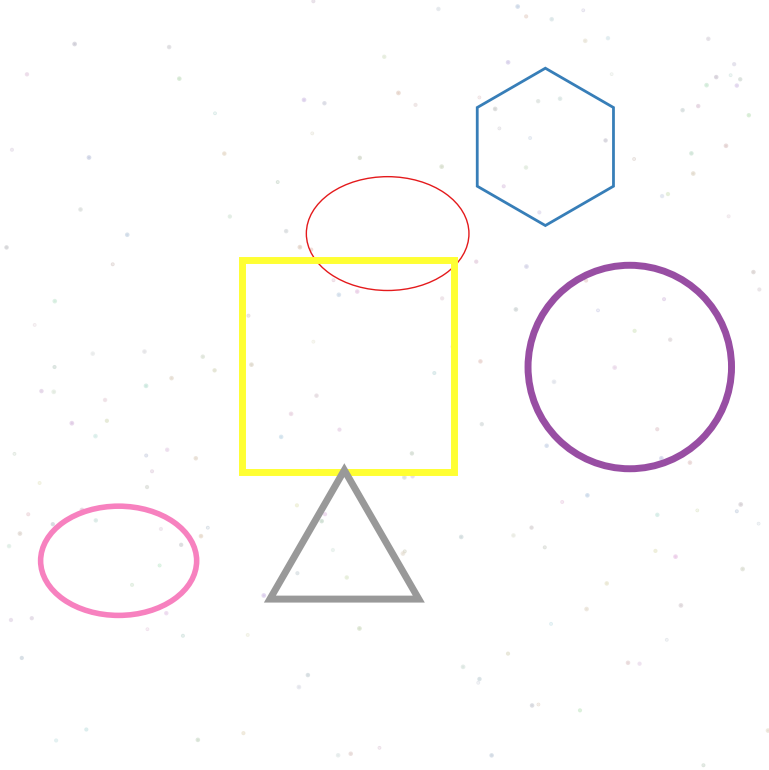[{"shape": "oval", "thickness": 0.5, "radius": 0.53, "center": [0.503, 0.697]}, {"shape": "hexagon", "thickness": 1, "radius": 0.51, "center": [0.708, 0.809]}, {"shape": "circle", "thickness": 2.5, "radius": 0.66, "center": [0.818, 0.523]}, {"shape": "square", "thickness": 2.5, "radius": 0.69, "center": [0.452, 0.524]}, {"shape": "oval", "thickness": 2, "radius": 0.51, "center": [0.154, 0.272]}, {"shape": "triangle", "thickness": 2.5, "radius": 0.56, "center": [0.447, 0.278]}]